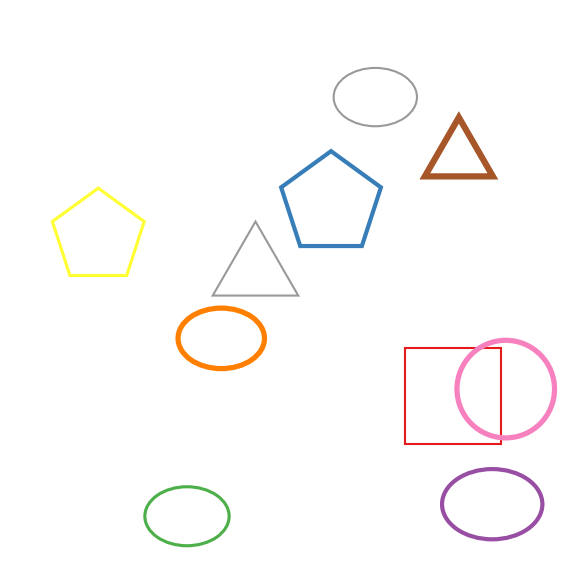[{"shape": "square", "thickness": 1, "radius": 0.41, "center": [0.784, 0.313]}, {"shape": "pentagon", "thickness": 2, "radius": 0.45, "center": [0.573, 0.647]}, {"shape": "oval", "thickness": 1.5, "radius": 0.36, "center": [0.324, 0.105]}, {"shape": "oval", "thickness": 2, "radius": 0.43, "center": [0.852, 0.126]}, {"shape": "oval", "thickness": 2.5, "radius": 0.37, "center": [0.383, 0.413]}, {"shape": "pentagon", "thickness": 1.5, "radius": 0.42, "center": [0.17, 0.59]}, {"shape": "triangle", "thickness": 3, "radius": 0.34, "center": [0.795, 0.728]}, {"shape": "circle", "thickness": 2.5, "radius": 0.42, "center": [0.876, 0.325]}, {"shape": "triangle", "thickness": 1, "radius": 0.43, "center": [0.442, 0.53]}, {"shape": "oval", "thickness": 1, "radius": 0.36, "center": [0.65, 0.831]}]